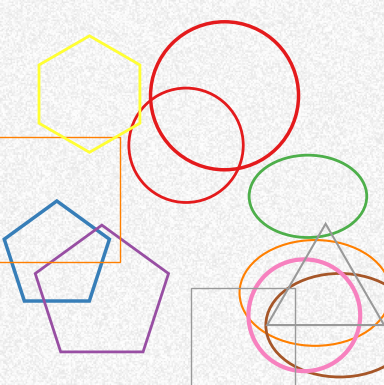[{"shape": "circle", "thickness": 2.5, "radius": 0.96, "center": [0.583, 0.751]}, {"shape": "circle", "thickness": 2, "radius": 0.74, "center": [0.483, 0.623]}, {"shape": "pentagon", "thickness": 2.5, "radius": 0.72, "center": [0.148, 0.334]}, {"shape": "oval", "thickness": 2, "radius": 0.76, "center": [0.8, 0.49]}, {"shape": "pentagon", "thickness": 2, "radius": 0.91, "center": [0.265, 0.233]}, {"shape": "oval", "thickness": 1.5, "radius": 0.98, "center": [0.818, 0.239]}, {"shape": "square", "thickness": 1, "radius": 0.81, "center": [0.151, 0.482]}, {"shape": "hexagon", "thickness": 2, "radius": 0.76, "center": [0.232, 0.756]}, {"shape": "oval", "thickness": 2, "radius": 0.96, "center": [0.883, 0.155]}, {"shape": "circle", "thickness": 3, "radius": 0.73, "center": [0.79, 0.181]}, {"shape": "triangle", "thickness": 1.5, "radius": 0.88, "center": [0.846, 0.243]}, {"shape": "square", "thickness": 1, "radius": 0.68, "center": [0.63, 0.118]}]